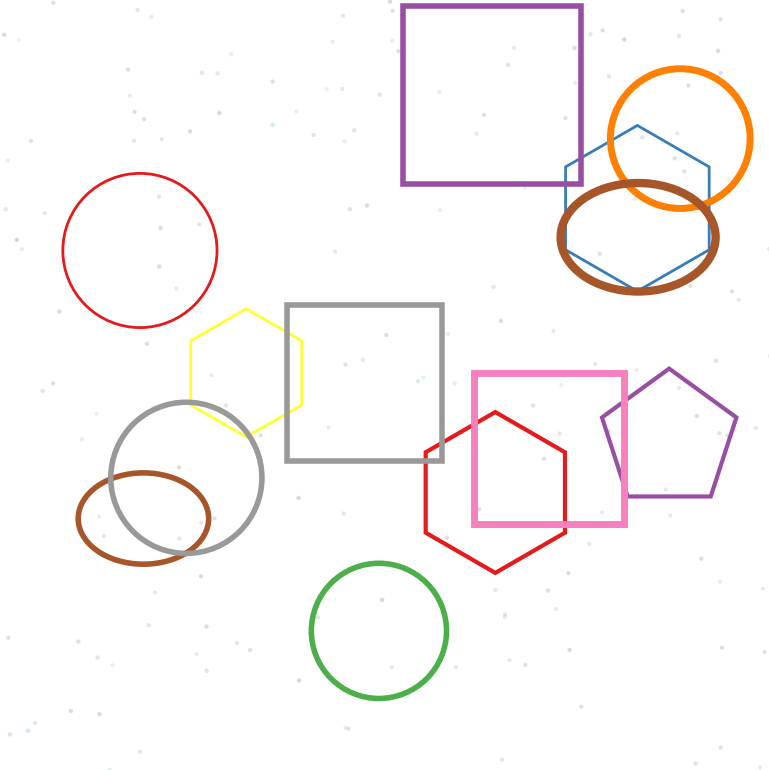[{"shape": "circle", "thickness": 1, "radius": 0.5, "center": [0.182, 0.675]}, {"shape": "hexagon", "thickness": 1.5, "radius": 0.52, "center": [0.643, 0.36]}, {"shape": "hexagon", "thickness": 1, "radius": 0.54, "center": [0.828, 0.729]}, {"shape": "circle", "thickness": 2, "radius": 0.44, "center": [0.492, 0.181]}, {"shape": "square", "thickness": 2, "radius": 0.58, "center": [0.639, 0.877]}, {"shape": "pentagon", "thickness": 1.5, "radius": 0.46, "center": [0.869, 0.429]}, {"shape": "circle", "thickness": 2.5, "radius": 0.45, "center": [0.883, 0.82]}, {"shape": "hexagon", "thickness": 1, "radius": 0.42, "center": [0.32, 0.516]}, {"shape": "oval", "thickness": 2, "radius": 0.42, "center": [0.186, 0.327]}, {"shape": "oval", "thickness": 3, "radius": 0.5, "center": [0.829, 0.692]}, {"shape": "square", "thickness": 2.5, "radius": 0.49, "center": [0.713, 0.418]}, {"shape": "square", "thickness": 2, "radius": 0.5, "center": [0.474, 0.503]}, {"shape": "circle", "thickness": 2, "radius": 0.49, "center": [0.242, 0.379]}]